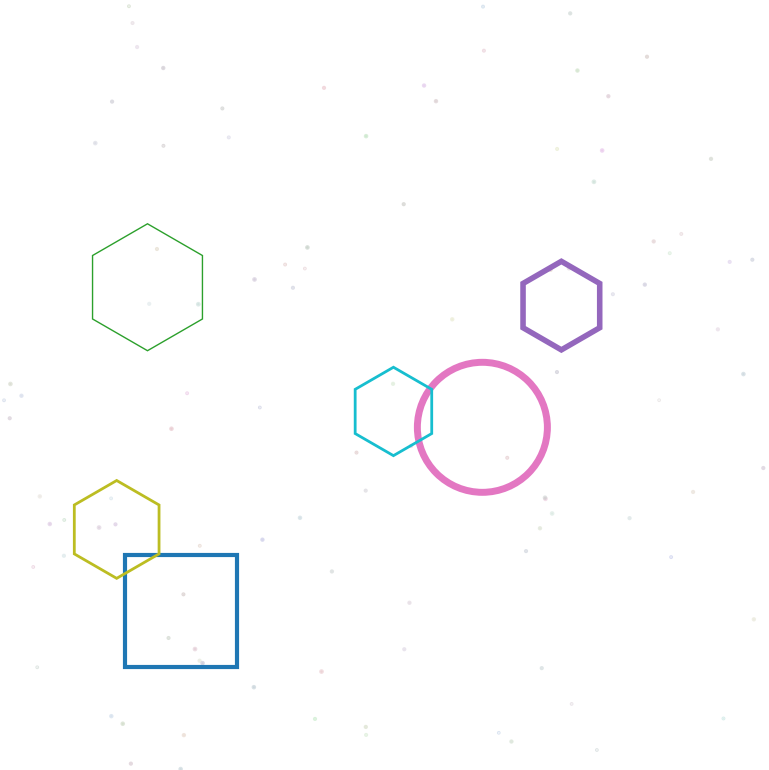[{"shape": "square", "thickness": 1.5, "radius": 0.36, "center": [0.235, 0.207]}, {"shape": "hexagon", "thickness": 0.5, "radius": 0.41, "center": [0.192, 0.627]}, {"shape": "hexagon", "thickness": 2, "radius": 0.29, "center": [0.729, 0.603]}, {"shape": "circle", "thickness": 2.5, "radius": 0.42, "center": [0.626, 0.445]}, {"shape": "hexagon", "thickness": 1, "radius": 0.32, "center": [0.152, 0.312]}, {"shape": "hexagon", "thickness": 1, "radius": 0.29, "center": [0.511, 0.466]}]